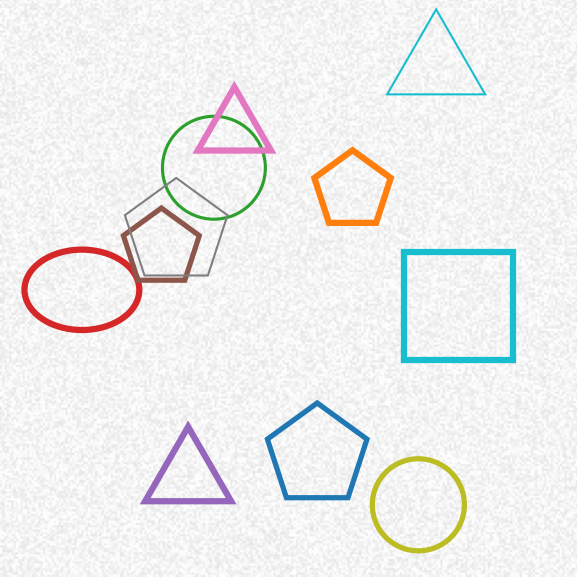[{"shape": "pentagon", "thickness": 2.5, "radius": 0.45, "center": [0.549, 0.211]}, {"shape": "pentagon", "thickness": 3, "radius": 0.35, "center": [0.611, 0.669]}, {"shape": "circle", "thickness": 1.5, "radius": 0.45, "center": [0.37, 0.709]}, {"shape": "oval", "thickness": 3, "radius": 0.5, "center": [0.142, 0.497]}, {"shape": "triangle", "thickness": 3, "radius": 0.43, "center": [0.326, 0.174]}, {"shape": "pentagon", "thickness": 2.5, "radius": 0.35, "center": [0.279, 0.57]}, {"shape": "triangle", "thickness": 3, "radius": 0.37, "center": [0.406, 0.775]}, {"shape": "pentagon", "thickness": 1, "radius": 0.47, "center": [0.305, 0.598]}, {"shape": "circle", "thickness": 2.5, "radius": 0.4, "center": [0.724, 0.125]}, {"shape": "square", "thickness": 3, "radius": 0.47, "center": [0.794, 0.469]}, {"shape": "triangle", "thickness": 1, "radius": 0.49, "center": [0.755, 0.885]}]